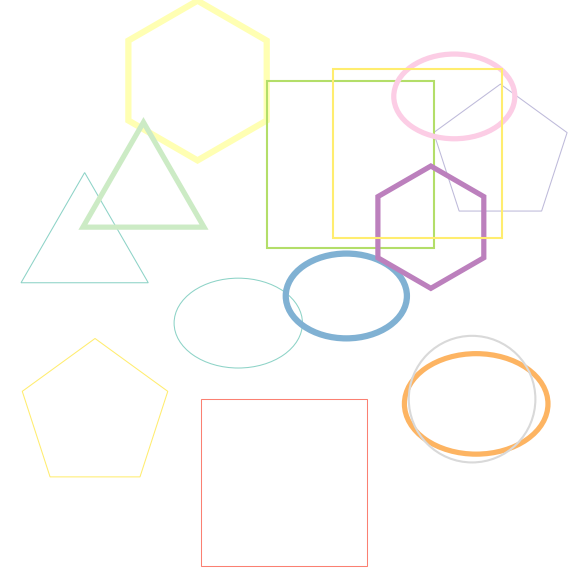[{"shape": "oval", "thickness": 0.5, "radius": 0.56, "center": [0.413, 0.44]}, {"shape": "triangle", "thickness": 0.5, "radius": 0.64, "center": [0.147, 0.573]}, {"shape": "hexagon", "thickness": 3, "radius": 0.69, "center": [0.342, 0.86]}, {"shape": "pentagon", "thickness": 0.5, "radius": 0.61, "center": [0.866, 0.732]}, {"shape": "square", "thickness": 0.5, "radius": 0.72, "center": [0.492, 0.164]}, {"shape": "oval", "thickness": 3, "radius": 0.52, "center": [0.6, 0.487]}, {"shape": "oval", "thickness": 2.5, "radius": 0.62, "center": [0.825, 0.3]}, {"shape": "square", "thickness": 1, "radius": 0.72, "center": [0.607, 0.714]}, {"shape": "oval", "thickness": 2.5, "radius": 0.52, "center": [0.787, 0.832]}, {"shape": "circle", "thickness": 1, "radius": 0.55, "center": [0.817, 0.308]}, {"shape": "hexagon", "thickness": 2.5, "radius": 0.53, "center": [0.746, 0.606]}, {"shape": "triangle", "thickness": 2.5, "radius": 0.61, "center": [0.248, 0.666]}, {"shape": "square", "thickness": 1, "radius": 0.73, "center": [0.723, 0.733]}, {"shape": "pentagon", "thickness": 0.5, "radius": 0.66, "center": [0.165, 0.281]}]